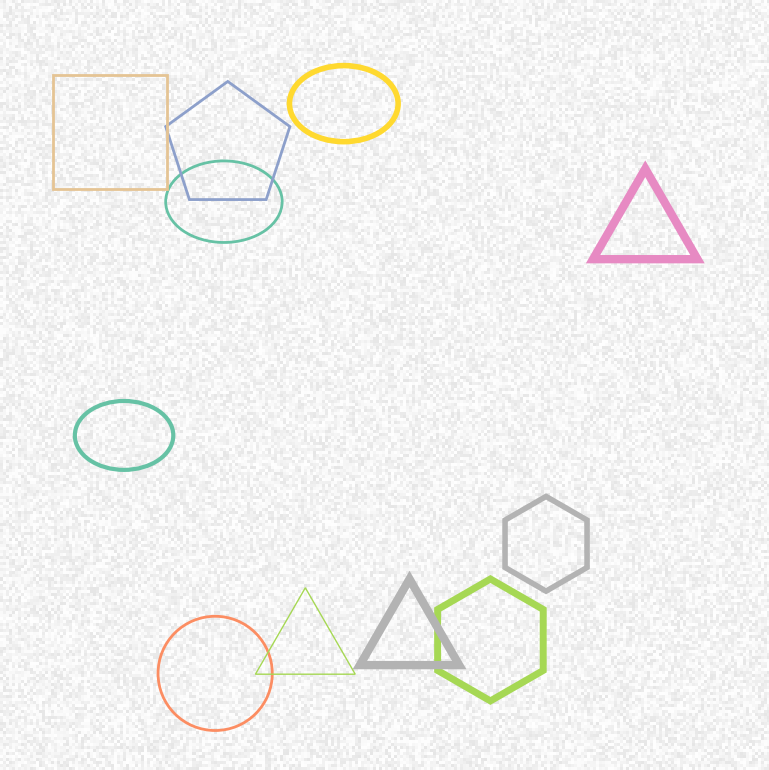[{"shape": "oval", "thickness": 1, "radius": 0.38, "center": [0.291, 0.738]}, {"shape": "oval", "thickness": 1.5, "radius": 0.32, "center": [0.161, 0.435]}, {"shape": "circle", "thickness": 1, "radius": 0.37, "center": [0.279, 0.125]}, {"shape": "pentagon", "thickness": 1, "radius": 0.42, "center": [0.296, 0.809]}, {"shape": "triangle", "thickness": 3, "radius": 0.39, "center": [0.838, 0.703]}, {"shape": "triangle", "thickness": 0.5, "radius": 0.37, "center": [0.397, 0.162]}, {"shape": "hexagon", "thickness": 2.5, "radius": 0.4, "center": [0.637, 0.169]}, {"shape": "oval", "thickness": 2, "radius": 0.35, "center": [0.446, 0.865]}, {"shape": "square", "thickness": 1, "radius": 0.37, "center": [0.142, 0.829]}, {"shape": "hexagon", "thickness": 2, "radius": 0.31, "center": [0.709, 0.294]}, {"shape": "triangle", "thickness": 3, "radius": 0.37, "center": [0.532, 0.173]}]